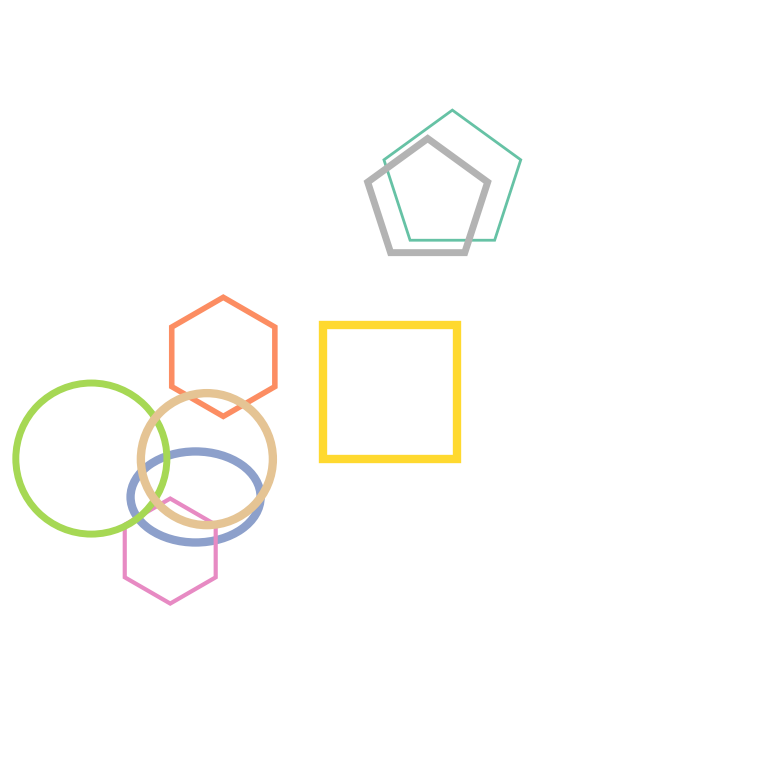[{"shape": "pentagon", "thickness": 1, "radius": 0.47, "center": [0.587, 0.764]}, {"shape": "hexagon", "thickness": 2, "radius": 0.39, "center": [0.29, 0.537]}, {"shape": "oval", "thickness": 3, "radius": 0.42, "center": [0.254, 0.355]}, {"shape": "hexagon", "thickness": 1.5, "radius": 0.34, "center": [0.221, 0.284]}, {"shape": "circle", "thickness": 2.5, "radius": 0.49, "center": [0.119, 0.404]}, {"shape": "square", "thickness": 3, "radius": 0.44, "center": [0.507, 0.491]}, {"shape": "circle", "thickness": 3, "radius": 0.43, "center": [0.269, 0.404]}, {"shape": "pentagon", "thickness": 2.5, "radius": 0.41, "center": [0.555, 0.738]}]